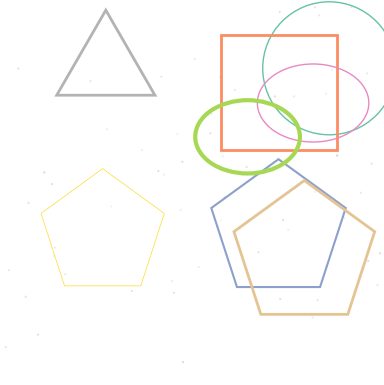[{"shape": "circle", "thickness": 1, "radius": 0.86, "center": [0.855, 0.823]}, {"shape": "square", "thickness": 2, "radius": 0.75, "center": [0.725, 0.76]}, {"shape": "pentagon", "thickness": 1.5, "radius": 0.92, "center": [0.723, 0.403]}, {"shape": "oval", "thickness": 1, "radius": 0.72, "center": [0.813, 0.732]}, {"shape": "oval", "thickness": 3, "radius": 0.68, "center": [0.643, 0.645]}, {"shape": "pentagon", "thickness": 0.5, "radius": 0.84, "center": [0.267, 0.394]}, {"shape": "pentagon", "thickness": 2, "radius": 0.96, "center": [0.79, 0.339]}, {"shape": "triangle", "thickness": 2, "radius": 0.74, "center": [0.275, 0.826]}]